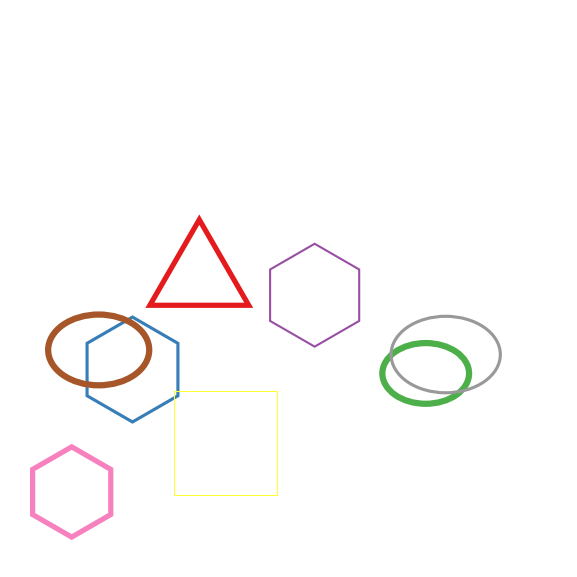[{"shape": "triangle", "thickness": 2.5, "radius": 0.49, "center": [0.345, 0.52]}, {"shape": "hexagon", "thickness": 1.5, "radius": 0.45, "center": [0.229, 0.359]}, {"shape": "oval", "thickness": 3, "radius": 0.38, "center": [0.737, 0.353]}, {"shape": "hexagon", "thickness": 1, "radius": 0.45, "center": [0.545, 0.488]}, {"shape": "square", "thickness": 0.5, "radius": 0.45, "center": [0.39, 0.232]}, {"shape": "oval", "thickness": 3, "radius": 0.44, "center": [0.171, 0.393]}, {"shape": "hexagon", "thickness": 2.5, "radius": 0.39, "center": [0.124, 0.147]}, {"shape": "oval", "thickness": 1.5, "radius": 0.47, "center": [0.772, 0.385]}]